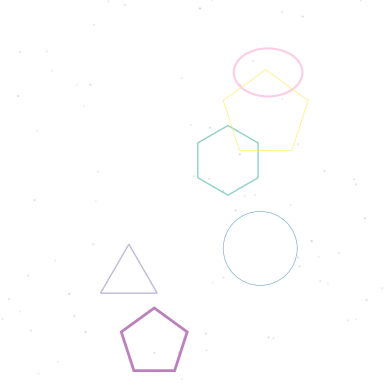[{"shape": "hexagon", "thickness": 1, "radius": 0.45, "center": [0.592, 0.584]}, {"shape": "triangle", "thickness": 1, "radius": 0.42, "center": [0.335, 0.281]}, {"shape": "circle", "thickness": 0.5, "radius": 0.48, "center": [0.676, 0.355]}, {"shape": "oval", "thickness": 1.5, "radius": 0.45, "center": [0.696, 0.812]}, {"shape": "pentagon", "thickness": 2, "radius": 0.45, "center": [0.401, 0.11]}, {"shape": "pentagon", "thickness": 0.5, "radius": 0.58, "center": [0.69, 0.703]}]